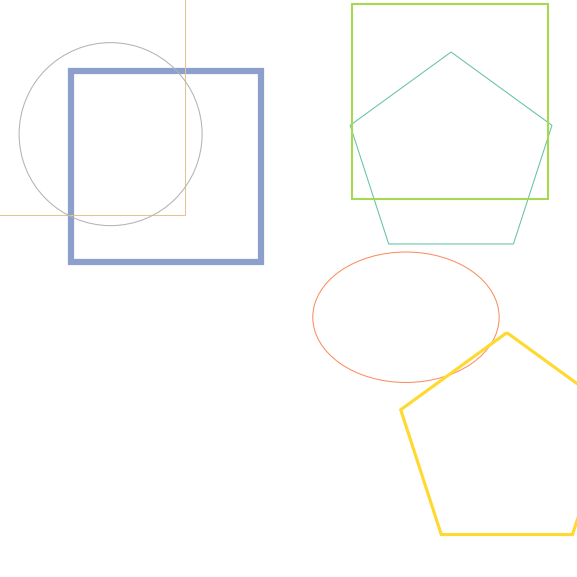[{"shape": "pentagon", "thickness": 0.5, "radius": 0.92, "center": [0.781, 0.725]}, {"shape": "oval", "thickness": 0.5, "radius": 0.81, "center": [0.703, 0.45]}, {"shape": "square", "thickness": 3, "radius": 0.82, "center": [0.288, 0.711]}, {"shape": "square", "thickness": 1, "radius": 0.85, "center": [0.78, 0.823]}, {"shape": "pentagon", "thickness": 1.5, "radius": 0.97, "center": [0.878, 0.23]}, {"shape": "square", "thickness": 0.5, "radius": 0.99, "center": [0.121, 0.825]}, {"shape": "circle", "thickness": 0.5, "radius": 0.79, "center": [0.192, 0.767]}]